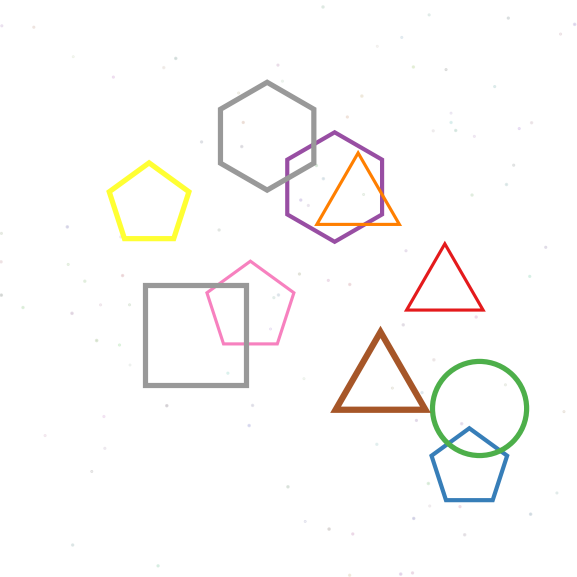[{"shape": "triangle", "thickness": 1.5, "radius": 0.38, "center": [0.77, 0.5]}, {"shape": "pentagon", "thickness": 2, "radius": 0.34, "center": [0.813, 0.189]}, {"shape": "circle", "thickness": 2.5, "radius": 0.41, "center": [0.83, 0.292]}, {"shape": "hexagon", "thickness": 2, "radius": 0.47, "center": [0.58, 0.675]}, {"shape": "triangle", "thickness": 1.5, "radius": 0.41, "center": [0.62, 0.652]}, {"shape": "pentagon", "thickness": 2.5, "radius": 0.36, "center": [0.258, 0.645]}, {"shape": "triangle", "thickness": 3, "radius": 0.45, "center": [0.659, 0.335]}, {"shape": "pentagon", "thickness": 1.5, "radius": 0.4, "center": [0.434, 0.468]}, {"shape": "hexagon", "thickness": 2.5, "radius": 0.47, "center": [0.463, 0.763]}, {"shape": "square", "thickness": 2.5, "radius": 0.44, "center": [0.339, 0.419]}]